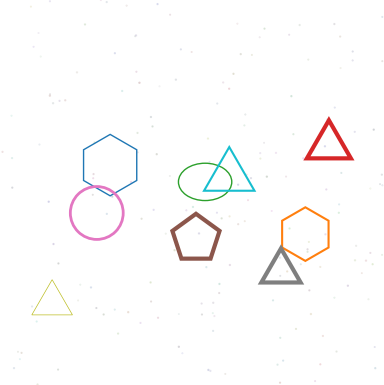[{"shape": "hexagon", "thickness": 1, "radius": 0.4, "center": [0.286, 0.571]}, {"shape": "hexagon", "thickness": 1.5, "radius": 0.35, "center": [0.793, 0.392]}, {"shape": "oval", "thickness": 1, "radius": 0.35, "center": [0.533, 0.528]}, {"shape": "triangle", "thickness": 3, "radius": 0.33, "center": [0.854, 0.622]}, {"shape": "pentagon", "thickness": 3, "radius": 0.32, "center": [0.509, 0.38]}, {"shape": "circle", "thickness": 2, "radius": 0.34, "center": [0.251, 0.447]}, {"shape": "triangle", "thickness": 3, "radius": 0.29, "center": [0.73, 0.296]}, {"shape": "triangle", "thickness": 0.5, "radius": 0.3, "center": [0.135, 0.213]}, {"shape": "triangle", "thickness": 1.5, "radius": 0.38, "center": [0.595, 0.542]}]